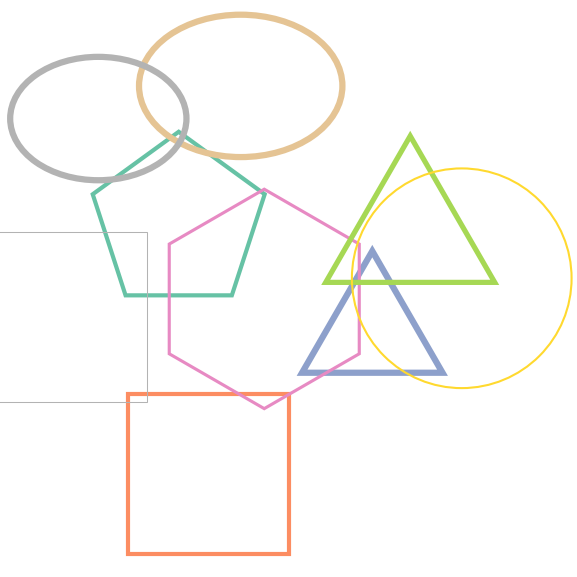[{"shape": "pentagon", "thickness": 2, "radius": 0.78, "center": [0.309, 0.614]}, {"shape": "square", "thickness": 2, "radius": 0.7, "center": [0.361, 0.178]}, {"shape": "triangle", "thickness": 3, "radius": 0.7, "center": [0.645, 0.424]}, {"shape": "hexagon", "thickness": 1.5, "radius": 0.95, "center": [0.458, 0.482]}, {"shape": "triangle", "thickness": 2.5, "radius": 0.84, "center": [0.71, 0.595]}, {"shape": "circle", "thickness": 1, "radius": 0.95, "center": [0.8, 0.517]}, {"shape": "oval", "thickness": 3, "radius": 0.88, "center": [0.417, 0.85]}, {"shape": "oval", "thickness": 3, "radius": 0.76, "center": [0.17, 0.794]}, {"shape": "square", "thickness": 0.5, "radius": 0.74, "center": [0.107, 0.451]}]